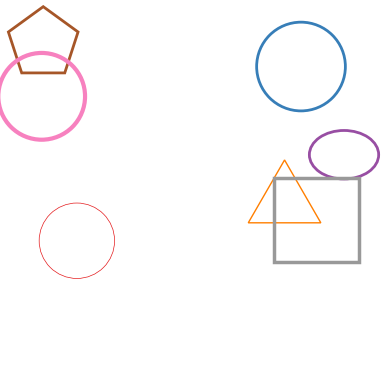[{"shape": "circle", "thickness": 0.5, "radius": 0.49, "center": [0.2, 0.375]}, {"shape": "circle", "thickness": 2, "radius": 0.58, "center": [0.782, 0.827]}, {"shape": "oval", "thickness": 2, "radius": 0.45, "center": [0.894, 0.598]}, {"shape": "triangle", "thickness": 1, "radius": 0.54, "center": [0.739, 0.476]}, {"shape": "pentagon", "thickness": 2, "radius": 0.48, "center": [0.112, 0.888]}, {"shape": "circle", "thickness": 3, "radius": 0.56, "center": [0.108, 0.75]}, {"shape": "square", "thickness": 2.5, "radius": 0.55, "center": [0.822, 0.429]}]